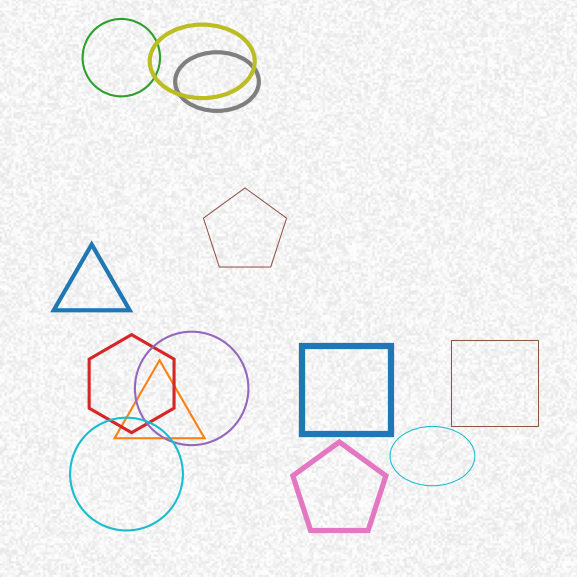[{"shape": "triangle", "thickness": 2, "radius": 0.38, "center": [0.159, 0.5]}, {"shape": "square", "thickness": 3, "radius": 0.38, "center": [0.601, 0.324]}, {"shape": "triangle", "thickness": 1, "radius": 0.45, "center": [0.276, 0.285]}, {"shape": "circle", "thickness": 1, "radius": 0.34, "center": [0.21, 0.899]}, {"shape": "hexagon", "thickness": 1.5, "radius": 0.42, "center": [0.228, 0.335]}, {"shape": "circle", "thickness": 1, "radius": 0.49, "center": [0.332, 0.327]}, {"shape": "pentagon", "thickness": 0.5, "radius": 0.38, "center": [0.424, 0.598]}, {"shape": "square", "thickness": 0.5, "radius": 0.37, "center": [0.856, 0.336]}, {"shape": "pentagon", "thickness": 2.5, "radius": 0.42, "center": [0.588, 0.149]}, {"shape": "oval", "thickness": 2, "radius": 0.36, "center": [0.376, 0.858]}, {"shape": "oval", "thickness": 2, "radius": 0.45, "center": [0.35, 0.893]}, {"shape": "oval", "thickness": 0.5, "radius": 0.37, "center": [0.749, 0.209]}, {"shape": "circle", "thickness": 1, "radius": 0.49, "center": [0.219, 0.178]}]